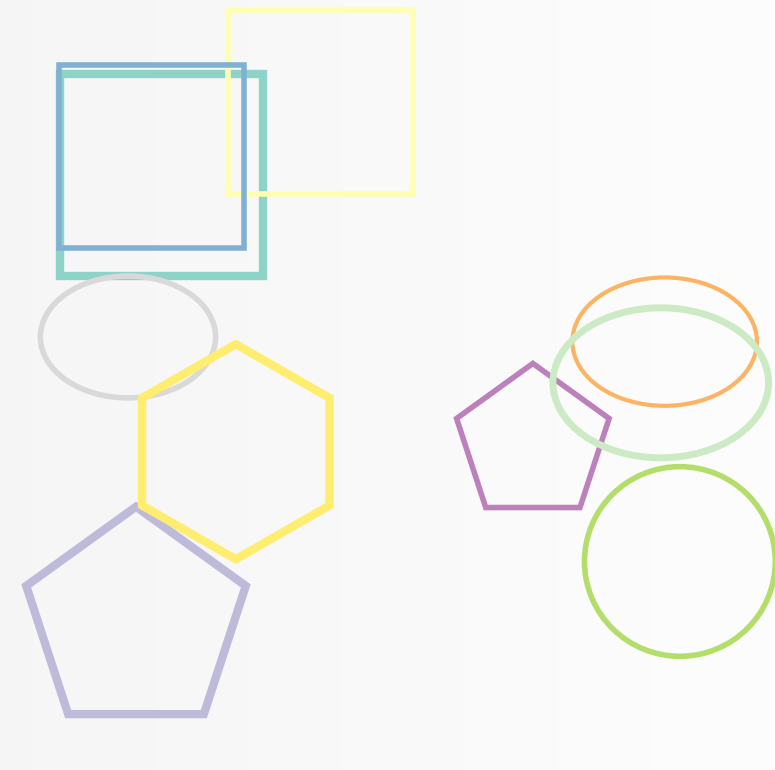[{"shape": "square", "thickness": 3, "radius": 0.66, "center": [0.209, 0.773]}, {"shape": "square", "thickness": 2, "radius": 0.6, "center": [0.413, 0.867]}, {"shape": "pentagon", "thickness": 3, "radius": 0.74, "center": [0.175, 0.193]}, {"shape": "square", "thickness": 2, "radius": 0.6, "center": [0.196, 0.797]}, {"shape": "oval", "thickness": 1.5, "radius": 0.6, "center": [0.858, 0.556]}, {"shape": "circle", "thickness": 2, "radius": 0.62, "center": [0.877, 0.271]}, {"shape": "oval", "thickness": 2, "radius": 0.57, "center": [0.165, 0.562]}, {"shape": "pentagon", "thickness": 2, "radius": 0.52, "center": [0.688, 0.425]}, {"shape": "oval", "thickness": 2.5, "radius": 0.7, "center": [0.853, 0.503]}, {"shape": "hexagon", "thickness": 3, "radius": 0.7, "center": [0.304, 0.413]}]